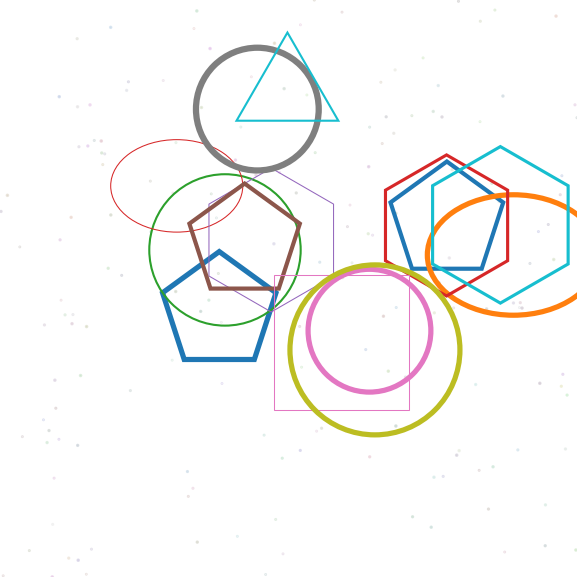[{"shape": "pentagon", "thickness": 2.5, "radius": 0.52, "center": [0.38, 0.46]}, {"shape": "pentagon", "thickness": 2, "radius": 0.51, "center": [0.774, 0.617]}, {"shape": "oval", "thickness": 2.5, "radius": 0.74, "center": [0.889, 0.558]}, {"shape": "circle", "thickness": 1, "radius": 0.66, "center": [0.39, 0.566]}, {"shape": "hexagon", "thickness": 1.5, "radius": 0.61, "center": [0.773, 0.609]}, {"shape": "oval", "thickness": 0.5, "radius": 0.57, "center": [0.306, 0.677]}, {"shape": "hexagon", "thickness": 0.5, "radius": 0.62, "center": [0.47, 0.583]}, {"shape": "pentagon", "thickness": 2, "radius": 0.5, "center": [0.424, 0.581]}, {"shape": "circle", "thickness": 2.5, "radius": 0.53, "center": [0.64, 0.426]}, {"shape": "square", "thickness": 0.5, "radius": 0.59, "center": [0.591, 0.406]}, {"shape": "circle", "thickness": 3, "radius": 0.53, "center": [0.446, 0.81]}, {"shape": "circle", "thickness": 2.5, "radius": 0.74, "center": [0.649, 0.393]}, {"shape": "triangle", "thickness": 1, "radius": 0.51, "center": [0.498, 0.841]}, {"shape": "hexagon", "thickness": 1.5, "radius": 0.68, "center": [0.866, 0.61]}]